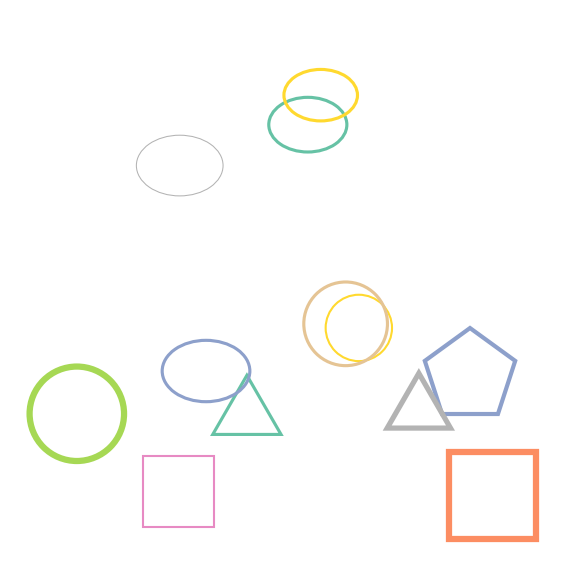[{"shape": "triangle", "thickness": 1.5, "radius": 0.34, "center": [0.428, 0.281]}, {"shape": "oval", "thickness": 1.5, "radius": 0.34, "center": [0.533, 0.783]}, {"shape": "square", "thickness": 3, "radius": 0.38, "center": [0.853, 0.141]}, {"shape": "oval", "thickness": 1.5, "radius": 0.38, "center": [0.357, 0.357]}, {"shape": "pentagon", "thickness": 2, "radius": 0.41, "center": [0.814, 0.349]}, {"shape": "square", "thickness": 1, "radius": 0.31, "center": [0.31, 0.148]}, {"shape": "circle", "thickness": 3, "radius": 0.41, "center": [0.133, 0.283]}, {"shape": "oval", "thickness": 1.5, "radius": 0.32, "center": [0.555, 0.834]}, {"shape": "circle", "thickness": 1, "radius": 0.29, "center": [0.621, 0.431]}, {"shape": "circle", "thickness": 1.5, "radius": 0.36, "center": [0.598, 0.438]}, {"shape": "triangle", "thickness": 2.5, "radius": 0.32, "center": [0.725, 0.29]}, {"shape": "oval", "thickness": 0.5, "radius": 0.38, "center": [0.311, 0.712]}]